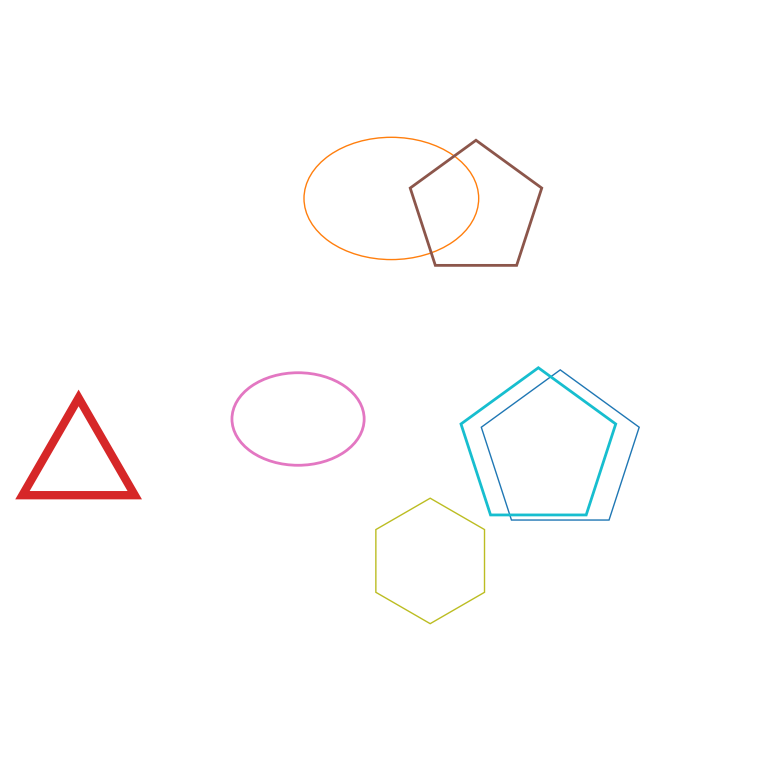[{"shape": "pentagon", "thickness": 0.5, "radius": 0.54, "center": [0.728, 0.412]}, {"shape": "oval", "thickness": 0.5, "radius": 0.57, "center": [0.508, 0.742]}, {"shape": "triangle", "thickness": 3, "radius": 0.42, "center": [0.102, 0.399]}, {"shape": "pentagon", "thickness": 1, "radius": 0.45, "center": [0.618, 0.728]}, {"shape": "oval", "thickness": 1, "radius": 0.43, "center": [0.387, 0.456]}, {"shape": "hexagon", "thickness": 0.5, "radius": 0.41, "center": [0.559, 0.272]}, {"shape": "pentagon", "thickness": 1, "radius": 0.53, "center": [0.699, 0.417]}]